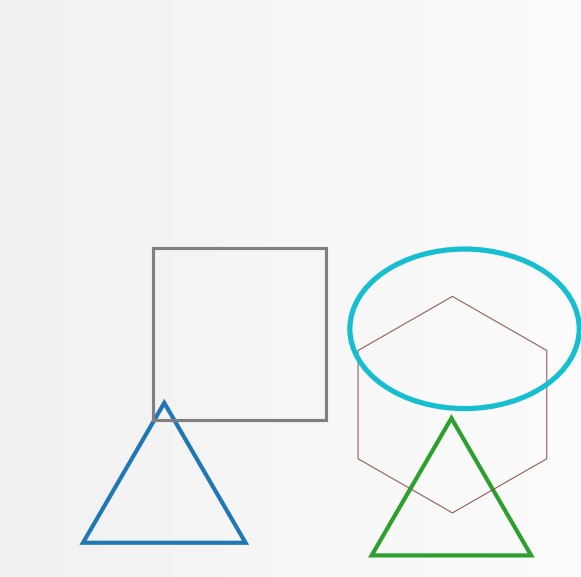[{"shape": "triangle", "thickness": 2, "radius": 0.81, "center": [0.283, 0.14]}, {"shape": "triangle", "thickness": 2, "radius": 0.79, "center": [0.777, 0.117]}, {"shape": "hexagon", "thickness": 0.5, "radius": 0.94, "center": [0.778, 0.298]}, {"shape": "square", "thickness": 1.5, "radius": 0.75, "center": [0.412, 0.421]}, {"shape": "oval", "thickness": 2.5, "radius": 0.99, "center": [0.799, 0.43]}]